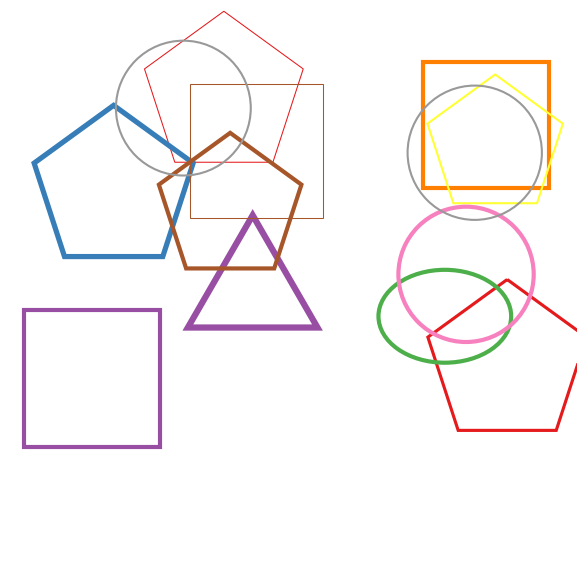[{"shape": "pentagon", "thickness": 1.5, "radius": 0.72, "center": [0.878, 0.371]}, {"shape": "pentagon", "thickness": 0.5, "radius": 0.72, "center": [0.388, 0.835]}, {"shape": "pentagon", "thickness": 2.5, "radius": 0.72, "center": [0.197, 0.672]}, {"shape": "oval", "thickness": 2, "radius": 0.57, "center": [0.77, 0.451]}, {"shape": "square", "thickness": 2, "radius": 0.59, "center": [0.159, 0.343]}, {"shape": "triangle", "thickness": 3, "radius": 0.65, "center": [0.438, 0.497]}, {"shape": "square", "thickness": 2, "radius": 0.55, "center": [0.841, 0.783]}, {"shape": "pentagon", "thickness": 1, "radius": 0.62, "center": [0.857, 0.747]}, {"shape": "pentagon", "thickness": 2, "radius": 0.65, "center": [0.399, 0.639]}, {"shape": "square", "thickness": 0.5, "radius": 0.58, "center": [0.444, 0.738]}, {"shape": "circle", "thickness": 2, "radius": 0.59, "center": [0.807, 0.524]}, {"shape": "circle", "thickness": 1, "radius": 0.58, "center": [0.317, 0.812]}, {"shape": "circle", "thickness": 1, "radius": 0.58, "center": [0.822, 0.735]}]